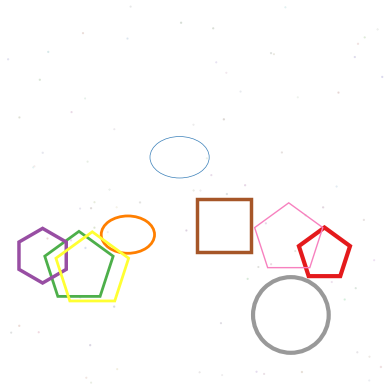[{"shape": "pentagon", "thickness": 3, "radius": 0.35, "center": [0.843, 0.339]}, {"shape": "oval", "thickness": 0.5, "radius": 0.38, "center": [0.466, 0.592]}, {"shape": "pentagon", "thickness": 2, "radius": 0.47, "center": [0.205, 0.306]}, {"shape": "hexagon", "thickness": 2.5, "radius": 0.35, "center": [0.111, 0.336]}, {"shape": "oval", "thickness": 2, "radius": 0.35, "center": [0.332, 0.391]}, {"shape": "pentagon", "thickness": 2, "radius": 0.5, "center": [0.24, 0.299]}, {"shape": "square", "thickness": 2.5, "radius": 0.35, "center": [0.583, 0.414]}, {"shape": "pentagon", "thickness": 1, "radius": 0.47, "center": [0.75, 0.38]}, {"shape": "circle", "thickness": 3, "radius": 0.49, "center": [0.756, 0.182]}]